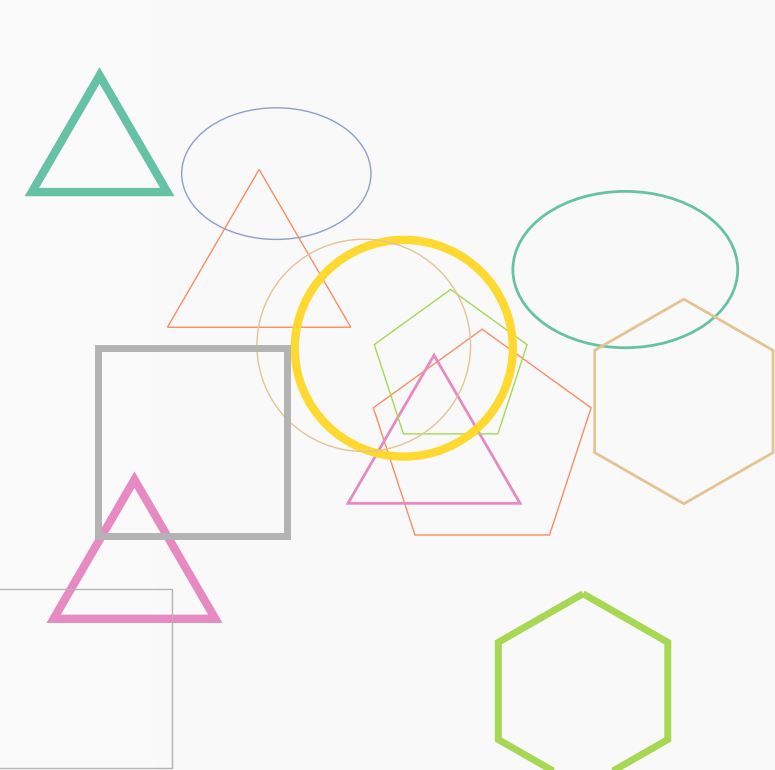[{"shape": "oval", "thickness": 1, "radius": 0.73, "center": [0.807, 0.65]}, {"shape": "triangle", "thickness": 3, "radius": 0.5, "center": [0.128, 0.801]}, {"shape": "triangle", "thickness": 0.5, "radius": 0.68, "center": [0.334, 0.643]}, {"shape": "pentagon", "thickness": 0.5, "radius": 0.74, "center": [0.622, 0.425]}, {"shape": "oval", "thickness": 0.5, "radius": 0.61, "center": [0.357, 0.775]}, {"shape": "triangle", "thickness": 3, "radius": 0.6, "center": [0.174, 0.257]}, {"shape": "triangle", "thickness": 1, "radius": 0.64, "center": [0.56, 0.41]}, {"shape": "pentagon", "thickness": 0.5, "radius": 0.52, "center": [0.581, 0.52]}, {"shape": "hexagon", "thickness": 2.5, "radius": 0.63, "center": [0.752, 0.103]}, {"shape": "circle", "thickness": 3, "radius": 0.7, "center": [0.521, 0.548]}, {"shape": "circle", "thickness": 0.5, "radius": 0.69, "center": [0.469, 0.551]}, {"shape": "hexagon", "thickness": 1, "radius": 0.66, "center": [0.882, 0.479]}, {"shape": "square", "thickness": 0.5, "radius": 0.58, "center": [0.105, 0.119]}, {"shape": "square", "thickness": 2.5, "radius": 0.61, "center": [0.249, 0.426]}]